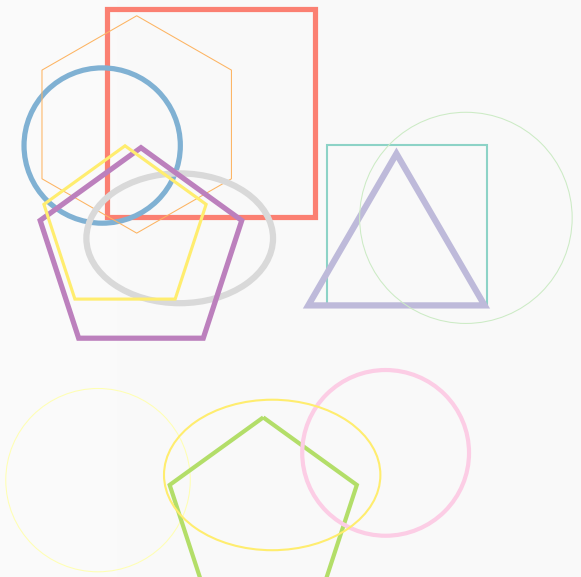[{"shape": "square", "thickness": 1, "radius": 0.69, "center": [0.701, 0.611]}, {"shape": "circle", "thickness": 0.5, "radius": 0.79, "center": [0.169, 0.168]}, {"shape": "triangle", "thickness": 3, "radius": 0.88, "center": [0.682, 0.558]}, {"shape": "square", "thickness": 2.5, "radius": 0.9, "center": [0.363, 0.803]}, {"shape": "circle", "thickness": 2.5, "radius": 0.67, "center": [0.176, 0.747]}, {"shape": "hexagon", "thickness": 0.5, "radius": 0.94, "center": [0.235, 0.784]}, {"shape": "pentagon", "thickness": 2, "radius": 0.85, "center": [0.453, 0.107]}, {"shape": "circle", "thickness": 2, "radius": 0.72, "center": [0.663, 0.215]}, {"shape": "oval", "thickness": 3, "radius": 0.8, "center": [0.309, 0.587]}, {"shape": "pentagon", "thickness": 2.5, "radius": 0.91, "center": [0.243, 0.561]}, {"shape": "circle", "thickness": 0.5, "radius": 0.91, "center": [0.802, 0.622]}, {"shape": "oval", "thickness": 1, "radius": 0.93, "center": [0.468, 0.177]}, {"shape": "pentagon", "thickness": 1.5, "radius": 0.73, "center": [0.215, 0.6]}]